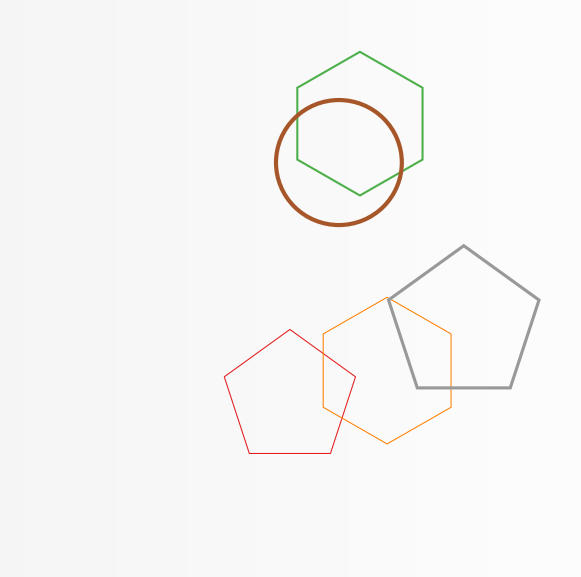[{"shape": "pentagon", "thickness": 0.5, "radius": 0.59, "center": [0.499, 0.31]}, {"shape": "hexagon", "thickness": 1, "radius": 0.62, "center": [0.619, 0.785]}, {"shape": "hexagon", "thickness": 0.5, "radius": 0.63, "center": [0.666, 0.357]}, {"shape": "circle", "thickness": 2, "radius": 0.54, "center": [0.583, 0.718]}, {"shape": "pentagon", "thickness": 1.5, "radius": 0.68, "center": [0.798, 0.438]}]